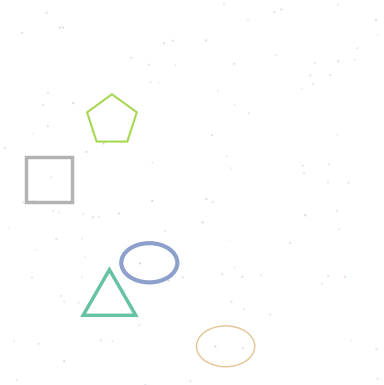[{"shape": "triangle", "thickness": 2.5, "radius": 0.39, "center": [0.284, 0.22]}, {"shape": "oval", "thickness": 3, "radius": 0.36, "center": [0.388, 0.317]}, {"shape": "pentagon", "thickness": 1.5, "radius": 0.34, "center": [0.291, 0.687]}, {"shape": "oval", "thickness": 1, "radius": 0.38, "center": [0.586, 0.1]}, {"shape": "square", "thickness": 2.5, "radius": 0.3, "center": [0.128, 0.534]}]